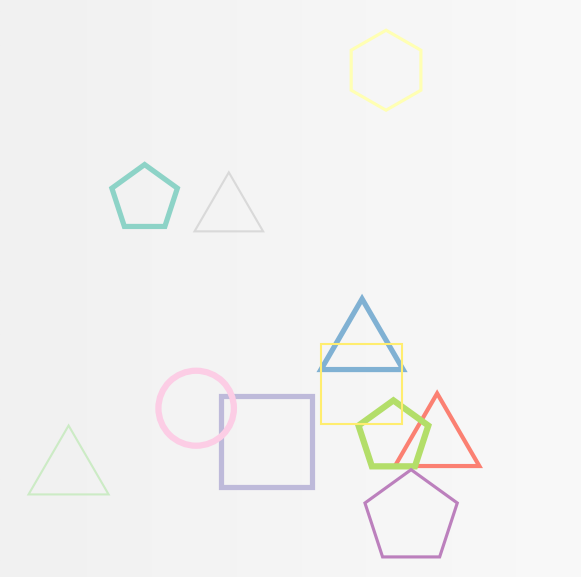[{"shape": "pentagon", "thickness": 2.5, "radius": 0.3, "center": [0.249, 0.655]}, {"shape": "hexagon", "thickness": 1.5, "radius": 0.35, "center": [0.664, 0.878]}, {"shape": "square", "thickness": 2.5, "radius": 0.39, "center": [0.459, 0.234]}, {"shape": "triangle", "thickness": 2, "radius": 0.42, "center": [0.752, 0.234]}, {"shape": "triangle", "thickness": 2.5, "radius": 0.41, "center": [0.623, 0.4]}, {"shape": "pentagon", "thickness": 3, "radius": 0.32, "center": [0.677, 0.243]}, {"shape": "circle", "thickness": 3, "radius": 0.32, "center": [0.337, 0.292]}, {"shape": "triangle", "thickness": 1, "radius": 0.34, "center": [0.394, 0.633]}, {"shape": "pentagon", "thickness": 1.5, "radius": 0.42, "center": [0.707, 0.102]}, {"shape": "triangle", "thickness": 1, "radius": 0.4, "center": [0.118, 0.183]}, {"shape": "square", "thickness": 1, "radius": 0.35, "center": [0.622, 0.334]}]